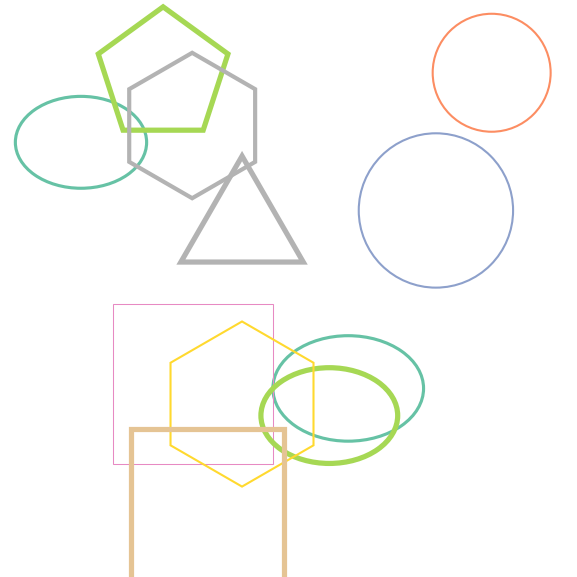[{"shape": "oval", "thickness": 1.5, "radius": 0.65, "center": [0.603, 0.327]}, {"shape": "oval", "thickness": 1.5, "radius": 0.57, "center": [0.14, 0.753]}, {"shape": "circle", "thickness": 1, "radius": 0.51, "center": [0.851, 0.873]}, {"shape": "circle", "thickness": 1, "radius": 0.67, "center": [0.755, 0.635]}, {"shape": "square", "thickness": 0.5, "radius": 0.69, "center": [0.334, 0.335]}, {"shape": "pentagon", "thickness": 2.5, "radius": 0.59, "center": [0.282, 0.869]}, {"shape": "oval", "thickness": 2.5, "radius": 0.59, "center": [0.57, 0.28]}, {"shape": "hexagon", "thickness": 1, "radius": 0.71, "center": [0.419, 0.3]}, {"shape": "square", "thickness": 2.5, "radius": 0.66, "center": [0.359, 0.123]}, {"shape": "hexagon", "thickness": 2, "radius": 0.63, "center": [0.333, 0.782]}, {"shape": "triangle", "thickness": 2.5, "radius": 0.61, "center": [0.419, 0.607]}]